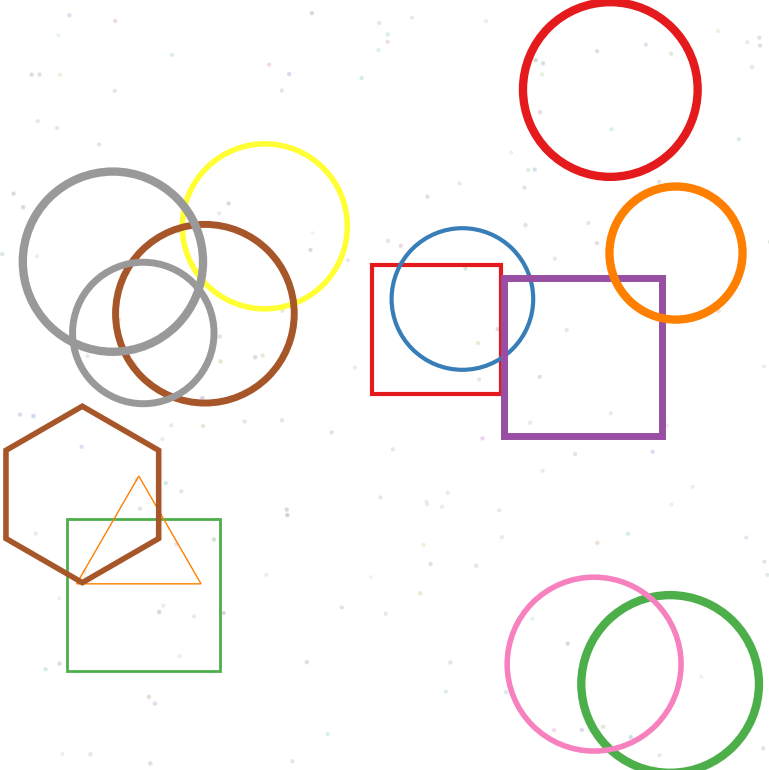[{"shape": "square", "thickness": 1.5, "radius": 0.42, "center": [0.567, 0.572]}, {"shape": "circle", "thickness": 3, "radius": 0.57, "center": [0.793, 0.884]}, {"shape": "circle", "thickness": 1.5, "radius": 0.46, "center": [0.601, 0.612]}, {"shape": "square", "thickness": 1, "radius": 0.49, "center": [0.186, 0.227]}, {"shape": "circle", "thickness": 3, "radius": 0.58, "center": [0.87, 0.112]}, {"shape": "square", "thickness": 2.5, "radius": 0.51, "center": [0.757, 0.537]}, {"shape": "circle", "thickness": 3, "radius": 0.43, "center": [0.878, 0.671]}, {"shape": "triangle", "thickness": 0.5, "radius": 0.47, "center": [0.18, 0.288]}, {"shape": "circle", "thickness": 2, "radius": 0.54, "center": [0.344, 0.706]}, {"shape": "hexagon", "thickness": 2, "radius": 0.57, "center": [0.107, 0.358]}, {"shape": "circle", "thickness": 2.5, "radius": 0.58, "center": [0.266, 0.593]}, {"shape": "circle", "thickness": 2, "radius": 0.56, "center": [0.772, 0.138]}, {"shape": "circle", "thickness": 3, "radius": 0.59, "center": [0.147, 0.66]}, {"shape": "circle", "thickness": 2.5, "radius": 0.46, "center": [0.186, 0.568]}]